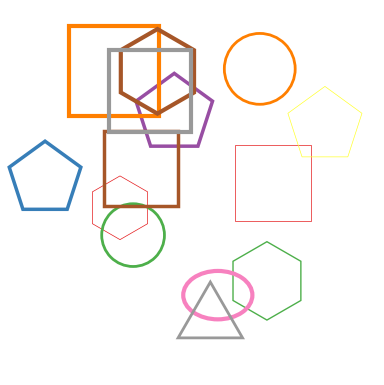[{"shape": "square", "thickness": 0.5, "radius": 0.49, "center": [0.708, 0.525]}, {"shape": "hexagon", "thickness": 0.5, "radius": 0.41, "center": [0.312, 0.46]}, {"shape": "pentagon", "thickness": 2.5, "radius": 0.49, "center": [0.117, 0.535]}, {"shape": "hexagon", "thickness": 1, "radius": 0.51, "center": [0.693, 0.27]}, {"shape": "circle", "thickness": 2, "radius": 0.41, "center": [0.346, 0.389]}, {"shape": "pentagon", "thickness": 2.5, "radius": 0.52, "center": [0.453, 0.705]}, {"shape": "circle", "thickness": 2, "radius": 0.46, "center": [0.675, 0.821]}, {"shape": "square", "thickness": 3, "radius": 0.58, "center": [0.297, 0.816]}, {"shape": "pentagon", "thickness": 0.5, "radius": 0.51, "center": [0.844, 0.674]}, {"shape": "square", "thickness": 2.5, "radius": 0.48, "center": [0.367, 0.562]}, {"shape": "hexagon", "thickness": 3, "radius": 0.55, "center": [0.409, 0.815]}, {"shape": "oval", "thickness": 3, "radius": 0.45, "center": [0.566, 0.233]}, {"shape": "square", "thickness": 3, "radius": 0.53, "center": [0.389, 0.764]}, {"shape": "triangle", "thickness": 2, "radius": 0.48, "center": [0.546, 0.171]}]